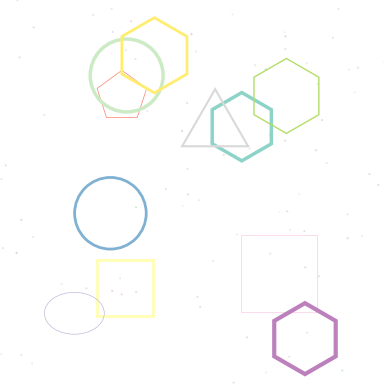[{"shape": "hexagon", "thickness": 2.5, "radius": 0.44, "center": [0.628, 0.671]}, {"shape": "square", "thickness": 2, "radius": 0.36, "center": [0.325, 0.251]}, {"shape": "oval", "thickness": 0.5, "radius": 0.39, "center": [0.193, 0.186]}, {"shape": "pentagon", "thickness": 0.5, "radius": 0.34, "center": [0.317, 0.749]}, {"shape": "circle", "thickness": 2, "radius": 0.47, "center": [0.287, 0.446]}, {"shape": "hexagon", "thickness": 1, "radius": 0.49, "center": [0.744, 0.751]}, {"shape": "square", "thickness": 0.5, "radius": 0.5, "center": [0.724, 0.29]}, {"shape": "triangle", "thickness": 1.5, "radius": 0.49, "center": [0.559, 0.67]}, {"shape": "hexagon", "thickness": 3, "radius": 0.46, "center": [0.792, 0.12]}, {"shape": "circle", "thickness": 2.5, "radius": 0.47, "center": [0.329, 0.804]}, {"shape": "hexagon", "thickness": 2, "radius": 0.49, "center": [0.401, 0.856]}]